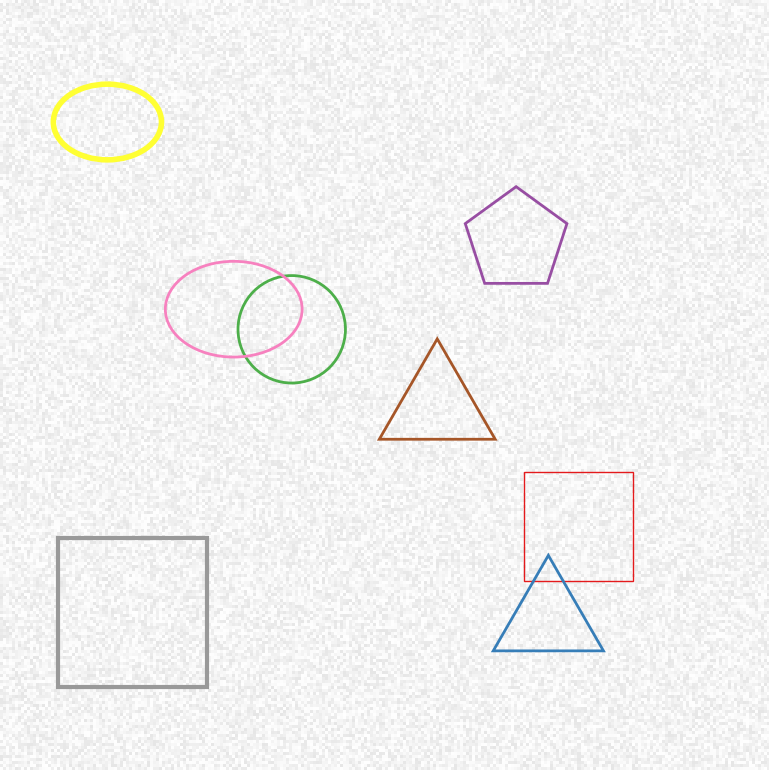[{"shape": "square", "thickness": 0.5, "radius": 0.35, "center": [0.752, 0.316]}, {"shape": "triangle", "thickness": 1, "radius": 0.41, "center": [0.712, 0.196]}, {"shape": "circle", "thickness": 1, "radius": 0.35, "center": [0.379, 0.572]}, {"shape": "pentagon", "thickness": 1, "radius": 0.35, "center": [0.67, 0.688]}, {"shape": "oval", "thickness": 2, "radius": 0.35, "center": [0.139, 0.842]}, {"shape": "triangle", "thickness": 1, "radius": 0.43, "center": [0.568, 0.473]}, {"shape": "oval", "thickness": 1, "radius": 0.44, "center": [0.304, 0.598]}, {"shape": "square", "thickness": 1.5, "radius": 0.48, "center": [0.173, 0.205]}]